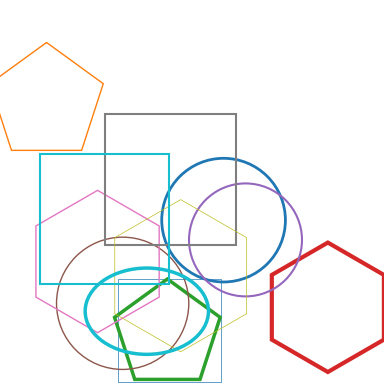[{"shape": "square", "thickness": 0.5, "radius": 0.67, "center": [0.441, 0.142]}, {"shape": "circle", "thickness": 2, "radius": 0.8, "center": [0.581, 0.428]}, {"shape": "pentagon", "thickness": 1, "radius": 0.77, "center": [0.121, 0.735]}, {"shape": "pentagon", "thickness": 2.5, "radius": 0.72, "center": [0.435, 0.131]}, {"shape": "hexagon", "thickness": 3, "radius": 0.84, "center": [0.852, 0.202]}, {"shape": "circle", "thickness": 1.5, "radius": 0.73, "center": [0.638, 0.377]}, {"shape": "circle", "thickness": 1, "radius": 0.86, "center": [0.319, 0.212]}, {"shape": "hexagon", "thickness": 1, "radius": 0.92, "center": [0.253, 0.321]}, {"shape": "square", "thickness": 1.5, "radius": 0.85, "center": [0.443, 0.533]}, {"shape": "hexagon", "thickness": 0.5, "radius": 0.99, "center": [0.469, 0.284]}, {"shape": "square", "thickness": 1.5, "radius": 0.84, "center": [0.271, 0.432]}, {"shape": "oval", "thickness": 2.5, "radius": 0.8, "center": [0.381, 0.192]}]